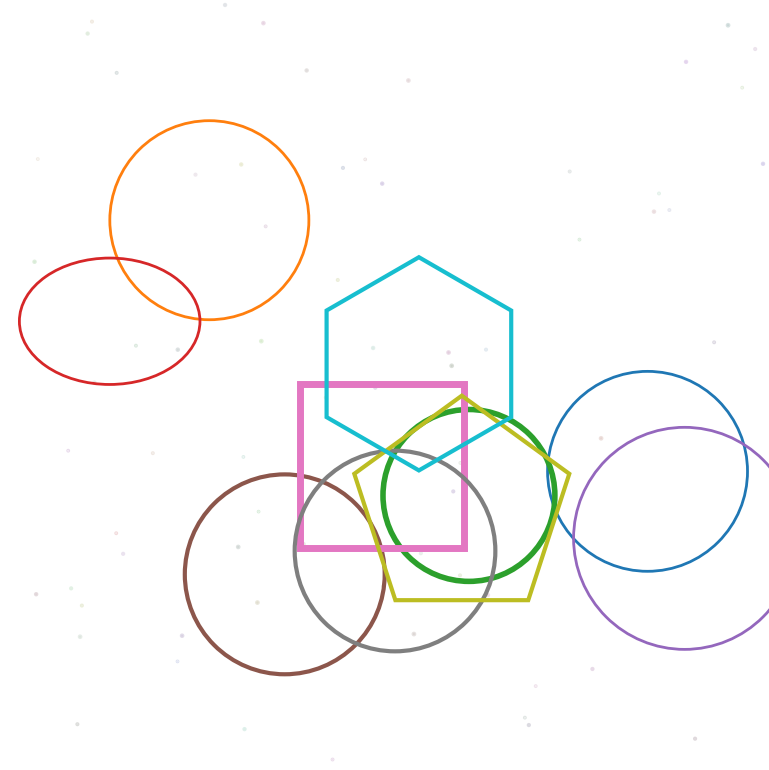[{"shape": "circle", "thickness": 1, "radius": 0.65, "center": [0.841, 0.388]}, {"shape": "circle", "thickness": 1, "radius": 0.65, "center": [0.272, 0.714]}, {"shape": "circle", "thickness": 2, "radius": 0.56, "center": [0.609, 0.357]}, {"shape": "oval", "thickness": 1, "radius": 0.59, "center": [0.142, 0.583]}, {"shape": "circle", "thickness": 1, "radius": 0.72, "center": [0.889, 0.301]}, {"shape": "circle", "thickness": 1.5, "radius": 0.65, "center": [0.37, 0.254]}, {"shape": "square", "thickness": 2.5, "radius": 0.53, "center": [0.496, 0.395]}, {"shape": "circle", "thickness": 1.5, "radius": 0.65, "center": [0.513, 0.284]}, {"shape": "pentagon", "thickness": 1.5, "radius": 0.73, "center": [0.6, 0.339]}, {"shape": "hexagon", "thickness": 1.5, "radius": 0.69, "center": [0.544, 0.527]}]